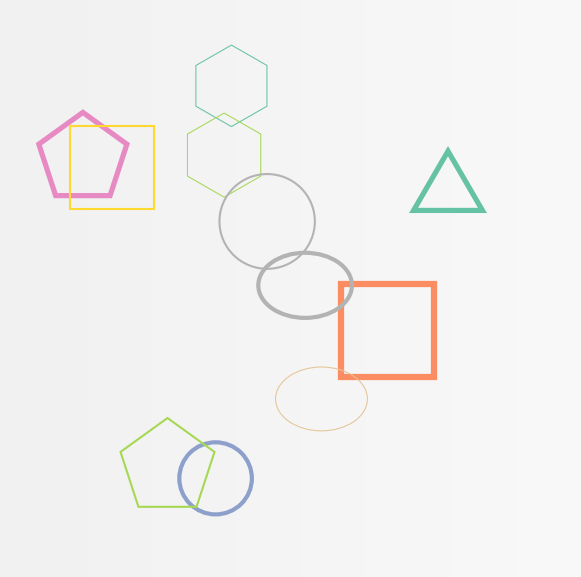[{"shape": "hexagon", "thickness": 0.5, "radius": 0.35, "center": [0.398, 0.85]}, {"shape": "triangle", "thickness": 2.5, "radius": 0.34, "center": [0.771, 0.669]}, {"shape": "square", "thickness": 3, "radius": 0.4, "center": [0.667, 0.427]}, {"shape": "circle", "thickness": 2, "radius": 0.31, "center": [0.371, 0.171]}, {"shape": "pentagon", "thickness": 2.5, "radius": 0.4, "center": [0.143, 0.725]}, {"shape": "hexagon", "thickness": 0.5, "radius": 0.36, "center": [0.386, 0.731]}, {"shape": "pentagon", "thickness": 1, "radius": 0.43, "center": [0.288, 0.19]}, {"shape": "square", "thickness": 1, "radius": 0.36, "center": [0.193, 0.709]}, {"shape": "oval", "thickness": 0.5, "radius": 0.39, "center": [0.553, 0.308]}, {"shape": "oval", "thickness": 2, "radius": 0.4, "center": [0.525, 0.505]}, {"shape": "circle", "thickness": 1, "radius": 0.41, "center": [0.46, 0.616]}]